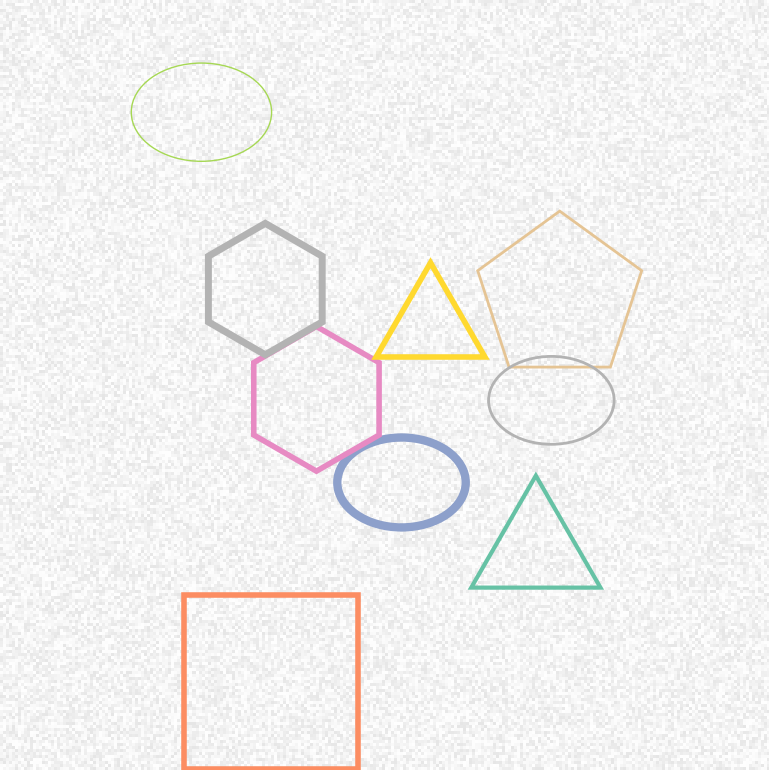[{"shape": "triangle", "thickness": 1.5, "radius": 0.48, "center": [0.696, 0.285]}, {"shape": "square", "thickness": 2, "radius": 0.57, "center": [0.352, 0.114]}, {"shape": "oval", "thickness": 3, "radius": 0.42, "center": [0.521, 0.373]}, {"shape": "hexagon", "thickness": 2, "radius": 0.47, "center": [0.411, 0.482]}, {"shape": "oval", "thickness": 0.5, "radius": 0.46, "center": [0.262, 0.854]}, {"shape": "triangle", "thickness": 2, "radius": 0.41, "center": [0.559, 0.577]}, {"shape": "pentagon", "thickness": 1, "radius": 0.56, "center": [0.727, 0.614]}, {"shape": "hexagon", "thickness": 2.5, "radius": 0.43, "center": [0.345, 0.625]}, {"shape": "oval", "thickness": 1, "radius": 0.41, "center": [0.716, 0.48]}]